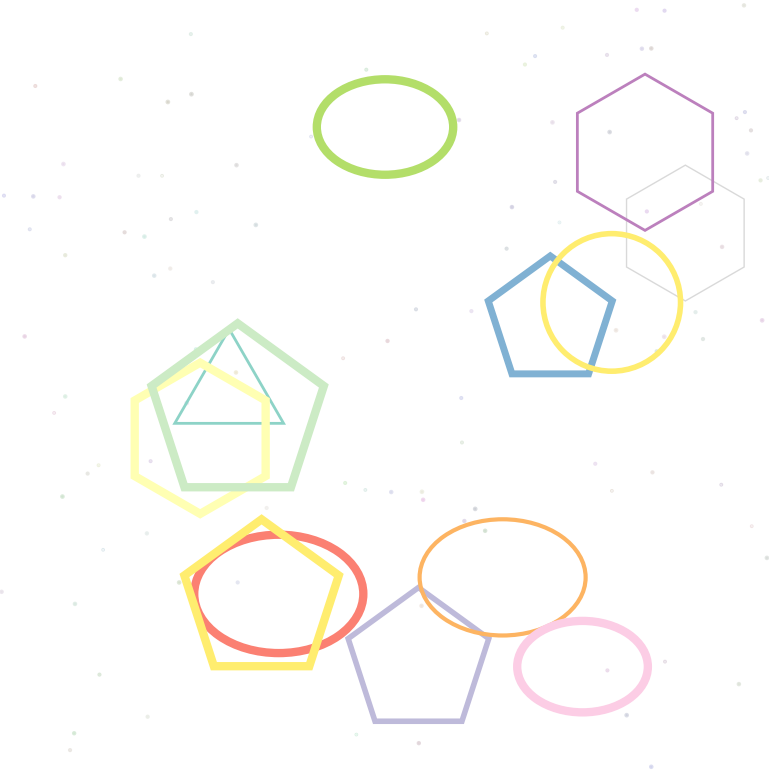[{"shape": "triangle", "thickness": 1, "radius": 0.41, "center": [0.298, 0.491]}, {"shape": "hexagon", "thickness": 3, "radius": 0.49, "center": [0.26, 0.431]}, {"shape": "pentagon", "thickness": 2, "radius": 0.48, "center": [0.543, 0.141]}, {"shape": "oval", "thickness": 3, "radius": 0.55, "center": [0.362, 0.229]}, {"shape": "pentagon", "thickness": 2.5, "radius": 0.42, "center": [0.715, 0.583]}, {"shape": "oval", "thickness": 1.5, "radius": 0.54, "center": [0.653, 0.25]}, {"shape": "oval", "thickness": 3, "radius": 0.44, "center": [0.5, 0.835]}, {"shape": "oval", "thickness": 3, "radius": 0.42, "center": [0.757, 0.134]}, {"shape": "hexagon", "thickness": 0.5, "radius": 0.44, "center": [0.89, 0.697]}, {"shape": "hexagon", "thickness": 1, "radius": 0.51, "center": [0.838, 0.802]}, {"shape": "pentagon", "thickness": 3, "radius": 0.59, "center": [0.309, 0.462]}, {"shape": "pentagon", "thickness": 3, "radius": 0.53, "center": [0.34, 0.22]}, {"shape": "circle", "thickness": 2, "radius": 0.45, "center": [0.794, 0.607]}]